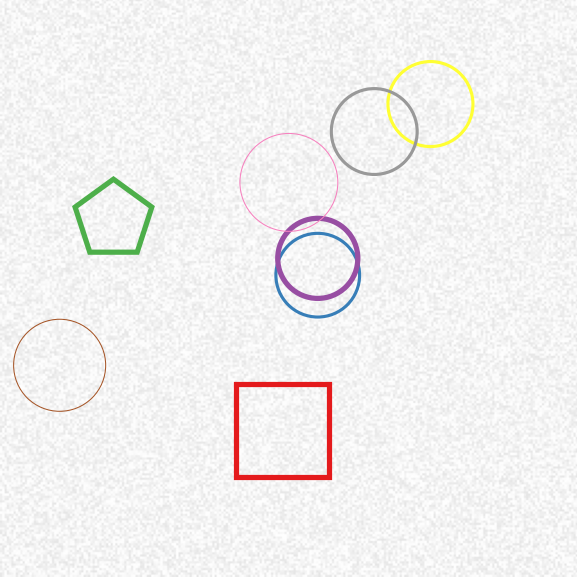[{"shape": "square", "thickness": 2.5, "radius": 0.4, "center": [0.489, 0.254]}, {"shape": "circle", "thickness": 1.5, "radius": 0.36, "center": [0.55, 0.523]}, {"shape": "pentagon", "thickness": 2.5, "radius": 0.35, "center": [0.196, 0.619]}, {"shape": "circle", "thickness": 2.5, "radius": 0.35, "center": [0.55, 0.552]}, {"shape": "circle", "thickness": 1.5, "radius": 0.37, "center": [0.745, 0.819]}, {"shape": "circle", "thickness": 0.5, "radius": 0.4, "center": [0.103, 0.367]}, {"shape": "circle", "thickness": 0.5, "radius": 0.42, "center": [0.5, 0.683]}, {"shape": "circle", "thickness": 1.5, "radius": 0.37, "center": [0.648, 0.771]}]